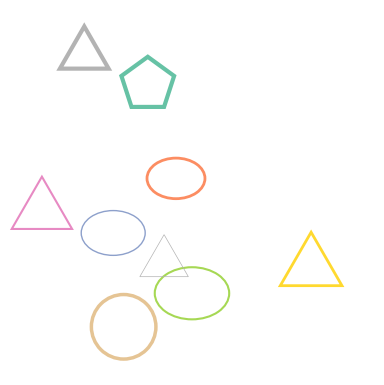[{"shape": "pentagon", "thickness": 3, "radius": 0.36, "center": [0.384, 0.781]}, {"shape": "oval", "thickness": 2, "radius": 0.38, "center": [0.457, 0.537]}, {"shape": "oval", "thickness": 1, "radius": 0.42, "center": [0.294, 0.395]}, {"shape": "triangle", "thickness": 1.5, "radius": 0.45, "center": [0.109, 0.451]}, {"shape": "oval", "thickness": 1.5, "radius": 0.48, "center": [0.499, 0.238]}, {"shape": "triangle", "thickness": 2, "radius": 0.46, "center": [0.808, 0.304]}, {"shape": "circle", "thickness": 2.5, "radius": 0.42, "center": [0.321, 0.151]}, {"shape": "triangle", "thickness": 3, "radius": 0.37, "center": [0.219, 0.858]}, {"shape": "triangle", "thickness": 0.5, "radius": 0.36, "center": [0.426, 0.318]}]